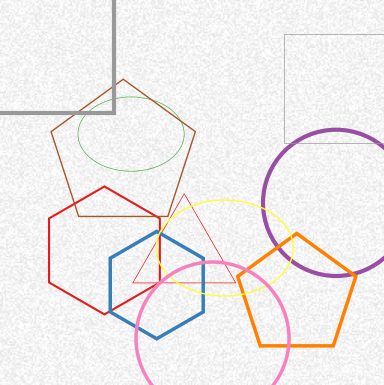[{"shape": "triangle", "thickness": 0.5, "radius": 0.77, "center": [0.479, 0.342]}, {"shape": "hexagon", "thickness": 1.5, "radius": 0.83, "center": [0.271, 0.35]}, {"shape": "hexagon", "thickness": 2.5, "radius": 0.7, "center": [0.407, 0.26]}, {"shape": "oval", "thickness": 0.5, "radius": 0.69, "center": [0.34, 0.652]}, {"shape": "circle", "thickness": 3, "radius": 0.95, "center": [0.873, 0.473]}, {"shape": "pentagon", "thickness": 2.5, "radius": 0.81, "center": [0.771, 0.232]}, {"shape": "oval", "thickness": 1, "radius": 0.89, "center": [0.584, 0.356]}, {"shape": "pentagon", "thickness": 1, "radius": 0.98, "center": [0.32, 0.597]}, {"shape": "circle", "thickness": 2.5, "radius": 0.99, "center": [0.552, 0.121]}, {"shape": "square", "thickness": 0.5, "radius": 0.71, "center": [0.879, 0.77]}, {"shape": "square", "thickness": 3, "radius": 0.84, "center": [0.127, 0.874]}]